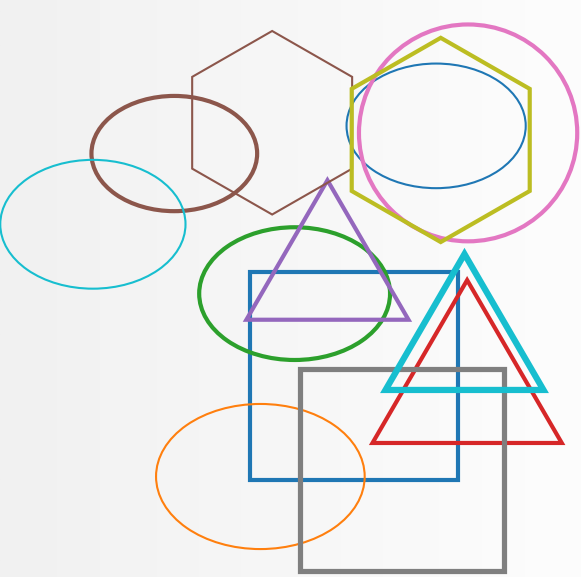[{"shape": "square", "thickness": 2, "radius": 0.9, "center": [0.609, 0.348]}, {"shape": "oval", "thickness": 1, "radius": 0.77, "center": [0.75, 0.781]}, {"shape": "oval", "thickness": 1, "radius": 0.9, "center": [0.448, 0.174]}, {"shape": "oval", "thickness": 2, "radius": 0.82, "center": [0.507, 0.491]}, {"shape": "triangle", "thickness": 2, "radius": 0.94, "center": [0.804, 0.326]}, {"shape": "triangle", "thickness": 2, "radius": 0.81, "center": [0.563, 0.526]}, {"shape": "oval", "thickness": 2, "radius": 0.71, "center": [0.3, 0.733]}, {"shape": "hexagon", "thickness": 1, "radius": 0.79, "center": [0.468, 0.787]}, {"shape": "circle", "thickness": 2, "radius": 0.94, "center": [0.805, 0.769]}, {"shape": "square", "thickness": 2.5, "radius": 0.88, "center": [0.692, 0.185]}, {"shape": "hexagon", "thickness": 2, "radius": 0.88, "center": [0.758, 0.757]}, {"shape": "triangle", "thickness": 3, "radius": 0.78, "center": [0.799, 0.402]}, {"shape": "oval", "thickness": 1, "radius": 0.8, "center": [0.16, 0.611]}]